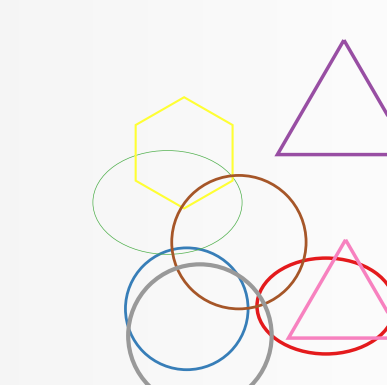[{"shape": "oval", "thickness": 2.5, "radius": 0.89, "center": [0.841, 0.205]}, {"shape": "circle", "thickness": 2, "radius": 0.79, "center": [0.482, 0.198]}, {"shape": "oval", "thickness": 0.5, "radius": 0.96, "center": [0.432, 0.474]}, {"shape": "triangle", "thickness": 2.5, "radius": 0.99, "center": [0.888, 0.698]}, {"shape": "hexagon", "thickness": 1.5, "radius": 0.72, "center": [0.475, 0.603]}, {"shape": "circle", "thickness": 2, "radius": 0.87, "center": [0.617, 0.371]}, {"shape": "triangle", "thickness": 2.5, "radius": 0.85, "center": [0.892, 0.207]}, {"shape": "circle", "thickness": 3, "radius": 0.93, "center": [0.516, 0.128]}]